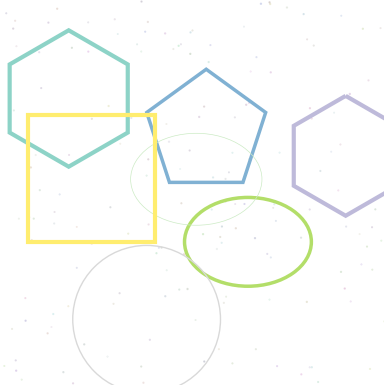[{"shape": "hexagon", "thickness": 3, "radius": 0.89, "center": [0.178, 0.744]}, {"shape": "hexagon", "thickness": 3, "radius": 0.78, "center": [0.898, 0.595]}, {"shape": "pentagon", "thickness": 2.5, "radius": 0.81, "center": [0.536, 0.658]}, {"shape": "oval", "thickness": 2.5, "radius": 0.82, "center": [0.644, 0.372]}, {"shape": "circle", "thickness": 1, "radius": 0.96, "center": [0.381, 0.171]}, {"shape": "oval", "thickness": 0.5, "radius": 0.85, "center": [0.51, 0.534]}, {"shape": "square", "thickness": 3, "radius": 0.83, "center": [0.237, 0.536]}]